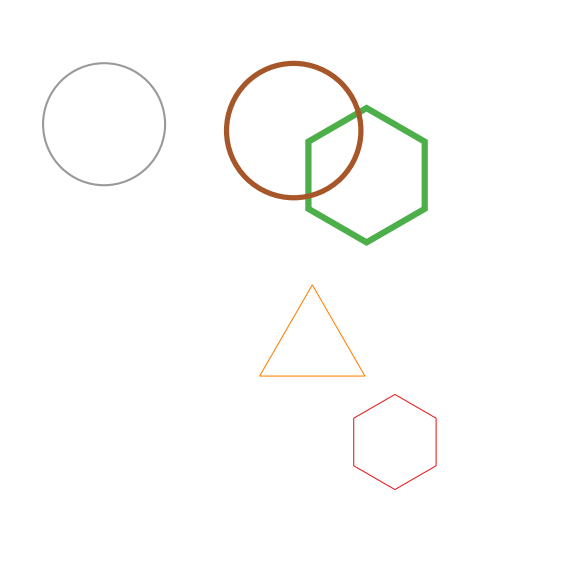[{"shape": "hexagon", "thickness": 0.5, "radius": 0.41, "center": [0.684, 0.234]}, {"shape": "hexagon", "thickness": 3, "radius": 0.58, "center": [0.635, 0.696]}, {"shape": "triangle", "thickness": 0.5, "radius": 0.53, "center": [0.541, 0.401]}, {"shape": "circle", "thickness": 2.5, "radius": 0.58, "center": [0.509, 0.773]}, {"shape": "circle", "thickness": 1, "radius": 0.53, "center": [0.18, 0.784]}]